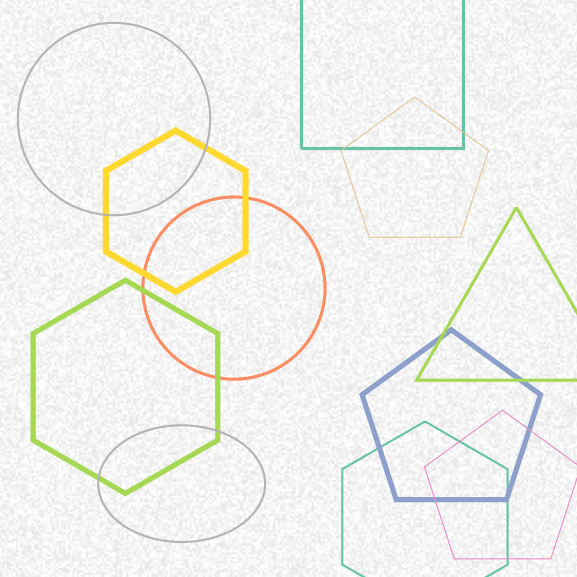[{"shape": "square", "thickness": 1.5, "radius": 0.7, "center": [0.661, 0.883]}, {"shape": "hexagon", "thickness": 1, "radius": 0.83, "center": [0.736, 0.104]}, {"shape": "circle", "thickness": 1.5, "radius": 0.79, "center": [0.405, 0.5]}, {"shape": "pentagon", "thickness": 2.5, "radius": 0.81, "center": [0.782, 0.265]}, {"shape": "pentagon", "thickness": 0.5, "radius": 0.71, "center": [0.87, 0.146]}, {"shape": "triangle", "thickness": 1.5, "radius": 1.0, "center": [0.894, 0.44]}, {"shape": "hexagon", "thickness": 2.5, "radius": 0.92, "center": [0.217, 0.329]}, {"shape": "hexagon", "thickness": 3, "radius": 0.7, "center": [0.304, 0.633]}, {"shape": "pentagon", "thickness": 0.5, "radius": 0.67, "center": [0.718, 0.697]}, {"shape": "oval", "thickness": 1, "radius": 0.72, "center": [0.315, 0.162]}, {"shape": "circle", "thickness": 1, "radius": 0.83, "center": [0.198, 0.793]}]